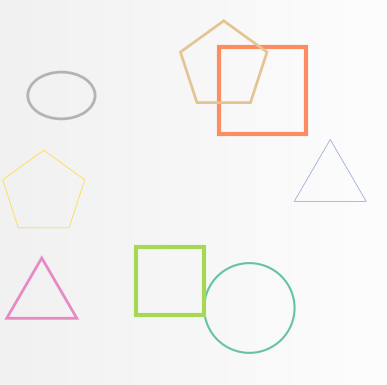[{"shape": "circle", "thickness": 1.5, "radius": 0.58, "center": [0.644, 0.2]}, {"shape": "square", "thickness": 3, "radius": 0.56, "center": [0.678, 0.765]}, {"shape": "triangle", "thickness": 0.5, "radius": 0.54, "center": [0.852, 0.531]}, {"shape": "triangle", "thickness": 2, "radius": 0.52, "center": [0.108, 0.225]}, {"shape": "square", "thickness": 3, "radius": 0.44, "center": [0.439, 0.27]}, {"shape": "pentagon", "thickness": 0.5, "radius": 0.56, "center": [0.113, 0.498]}, {"shape": "pentagon", "thickness": 2, "radius": 0.59, "center": [0.577, 0.828]}, {"shape": "oval", "thickness": 2, "radius": 0.43, "center": [0.159, 0.752]}]